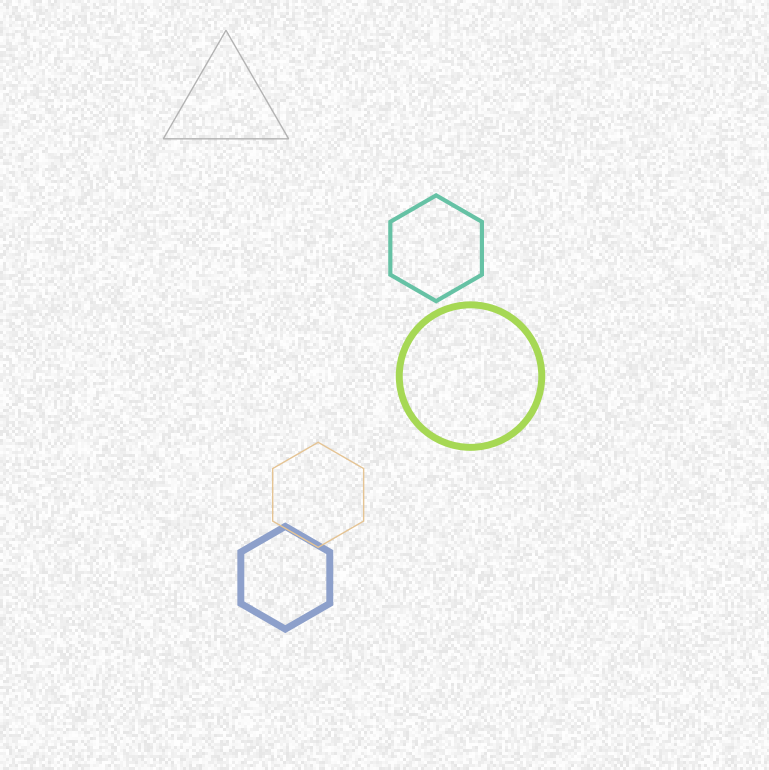[{"shape": "hexagon", "thickness": 1.5, "radius": 0.34, "center": [0.566, 0.678]}, {"shape": "hexagon", "thickness": 2.5, "radius": 0.33, "center": [0.371, 0.25]}, {"shape": "circle", "thickness": 2.5, "radius": 0.46, "center": [0.611, 0.512]}, {"shape": "hexagon", "thickness": 0.5, "radius": 0.34, "center": [0.413, 0.357]}, {"shape": "triangle", "thickness": 0.5, "radius": 0.47, "center": [0.293, 0.867]}]